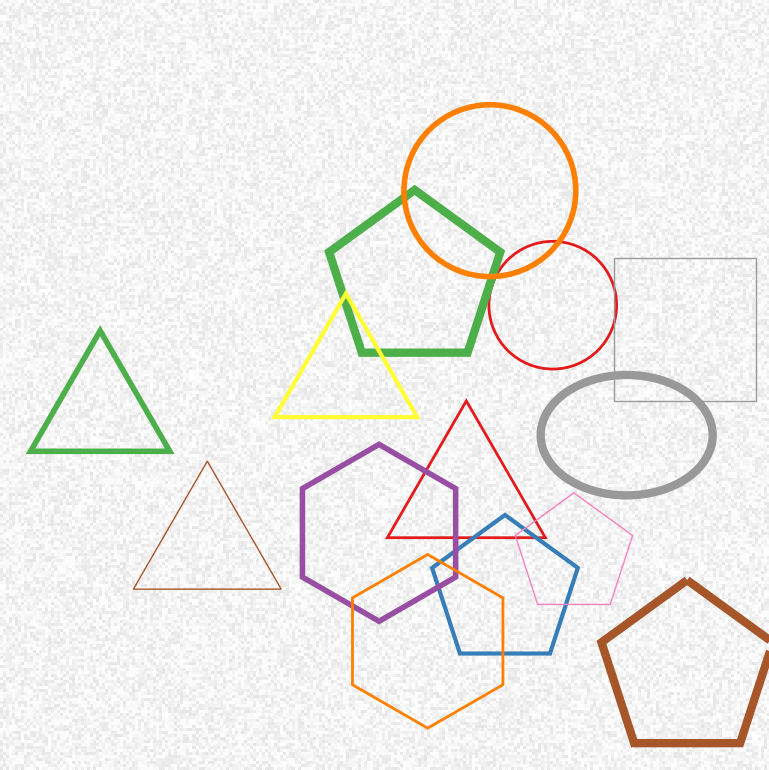[{"shape": "circle", "thickness": 1, "radius": 0.41, "center": [0.718, 0.604]}, {"shape": "triangle", "thickness": 1, "radius": 0.59, "center": [0.606, 0.361]}, {"shape": "pentagon", "thickness": 1.5, "radius": 0.5, "center": [0.656, 0.232]}, {"shape": "pentagon", "thickness": 3, "radius": 0.58, "center": [0.539, 0.636]}, {"shape": "triangle", "thickness": 2, "radius": 0.52, "center": [0.13, 0.466]}, {"shape": "hexagon", "thickness": 2, "radius": 0.57, "center": [0.492, 0.308]}, {"shape": "hexagon", "thickness": 1, "radius": 0.56, "center": [0.555, 0.167]}, {"shape": "circle", "thickness": 2, "radius": 0.56, "center": [0.636, 0.752]}, {"shape": "triangle", "thickness": 1.5, "radius": 0.53, "center": [0.449, 0.512]}, {"shape": "triangle", "thickness": 0.5, "radius": 0.55, "center": [0.269, 0.29]}, {"shape": "pentagon", "thickness": 3, "radius": 0.59, "center": [0.892, 0.13]}, {"shape": "pentagon", "thickness": 0.5, "radius": 0.4, "center": [0.745, 0.28]}, {"shape": "oval", "thickness": 3, "radius": 0.56, "center": [0.814, 0.435]}, {"shape": "square", "thickness": 0.5, "radius": 0.46, "center": [0.89, 0.572]}]